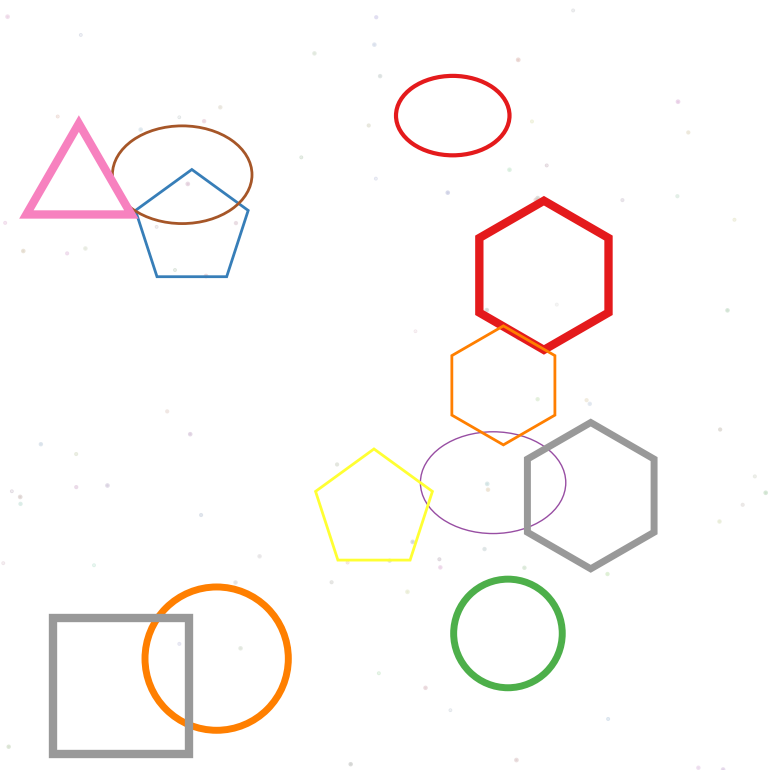[{"shape": "oval", "thickness": 1.5, "radius": 0.37, "center": [0.588, 0.85]}, {"shape": "hexagon", "thickness": 3, "radius": 0.48, "center": [0.706, 0.642]}, {"shape": "pentagon", "thickness": 1, "radius": 0.38, "center": [0.249, 0.703]}, {"shape": "circle", "thickness": 2.5, "radius": 0.35, "center": [0.66, 0.177]}, {"shape": "oval", "thickness": 0.5, "radius": 0.47, "center": [0.64, 0.373]}, {"shape": "hexagon", "thickness": 1, "radius": 0.39, "center": [0.654, 0.5]}, {"shape": "circle", "thickness": 2.5, "radius": 0.47, "center": [0.281, 0.145]}, {"shape": "pentagon", "thickness": 1, "radius": 0.4, "center": [0.486, 0.337]}, {"shape": "oval", "thickness": 1, "radius": 0.45, "center": [0.237, 0.773]}, {"shape": "triangle", "thickness": 3, "radius": 0.39, "center": [0.102, 0.761]}, {"shape": "hexagon", "thickness": 2.5, "radius": 0.47, "center": [0.767, 0.356]}, {"shape": "square", "thickness": 3, "radius": 0.44, "center": [0.157, 0.109]}]